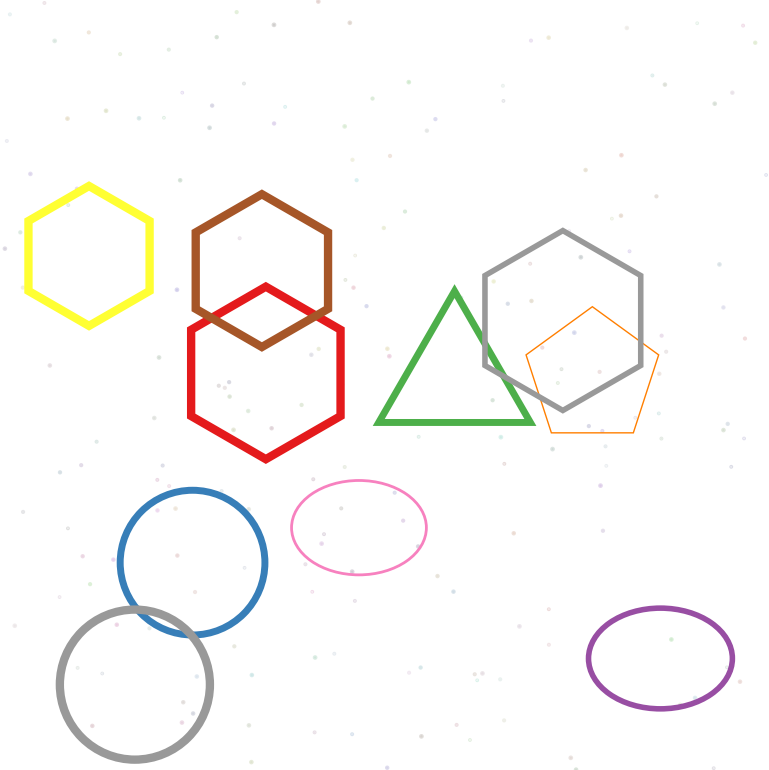[{"shape": "hexagon", "thickness": 3, "radius": 0.56, "center": [0.345, 0.516]}, {"shape": "circle", "thickness": 2.5, "radius": 0.47, "center": [0.25, 0.269]}, {"shape": "triangle", "thickness": 2.5, "radius": 0.57, "center": [0.59, 0.508]}, {"shape": "oval", "thickness": 2, "radius": 0.47, "center": [0.858, 0.145]}, {"shape": "pentagon", "thickness": 0.5, "radius": 0.45, "center": [0.769, 0.511]}, {"shape": "hexagon", "thickness": 3, "radius": 0.45, "center": [0.116, 0.668]}, {"shape": "hexagon", "thickness": 3, "radius": 0.5, "center": [0.34, 0.649]}, {"shape": "oval", "thickness": 1, "radius": 0.44, "center": [0.466, 0.315]}, {"shape": "circle", "thickness": 3, "radius": 0.49, "center": [0.175, 0.111]}, {"shape": "hexagon", "thickness": 2, "radius": 0.58, "center": [0.731, 0.584]}]